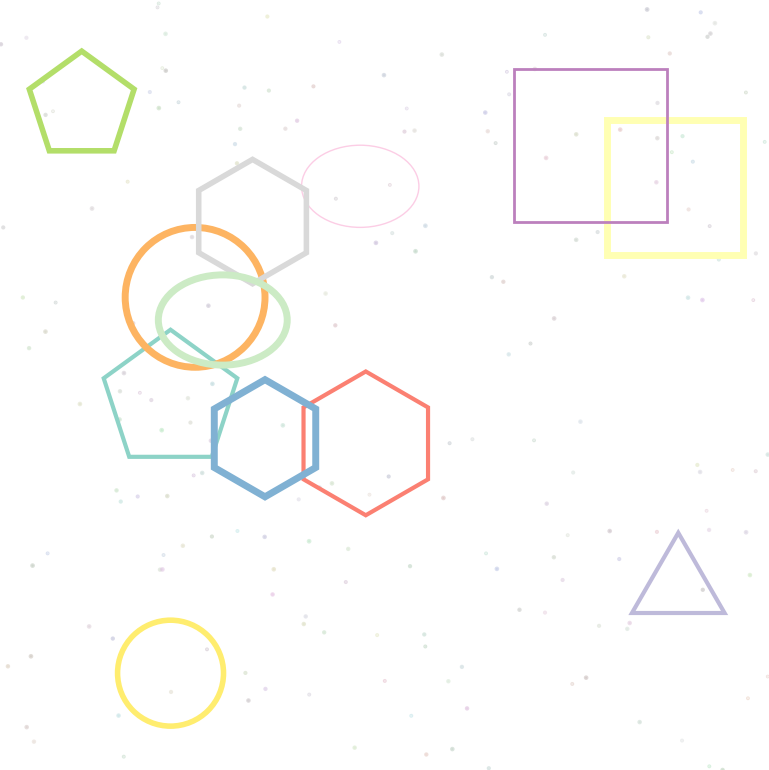[{"shape": "pentagon", "thickness": 1.5, "radius": 0.46, "center": [0.221, 0.481]}, {"shape": "square", "thickness": 2.5, "radius": 0.44, "center": [0.877, 0.757]}, {"shape": "triangle", "thickness": 1.5, "radius": 0.35, "center": [0.881, 0.239]}, {"shape": "hexagon", "thickness": 1.5, "radius": 0.47, "center": [0.475, 0.424]}, {"shape": "hexagon", "thickness": 2.5, "radius": 0.38, "center": [0.344, 0.431]}, {"shape": "circle", "thickness": 2.5, "radius": 0.45, "center": [0.253, 0.614]}, {"shape": "pentagon", "thickness": 2, "radius": 0.36, "center": [0.106, 0.862]}, {"shape": "oval", "thickness": 0.5, "radius": 0.38, "center": [0.468, 0.758]}, {"shape": "hexagon", "thickness": 2, "radius": 0.4, "center": [0.328, 0.712]}, {"shape": "square", "thickness": 1, "radius": 0.5, "center": [0.767, 0.811]}, {"shape": "oval", "thickness": 2.5, "radius": 0.42, "center": [0.289, 0.584]}, {"shape": "circle", "thickness": 2, "radius": 0.34, "center": [0.221, 0.126]}]